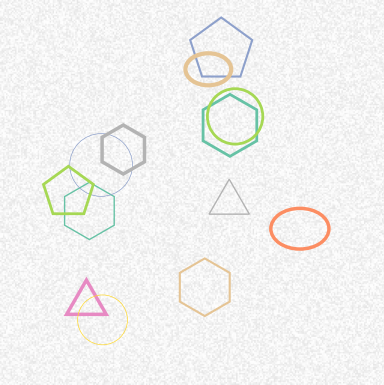[{"shape": "hexagon", "thickness": 2, "radius": 0.4, "center": [0.597, 0.674]}, {"shape": "hexagon", "thickness": 1, "radius": 0.37, "center": [0.232, 0.452]}, {"shape": "oval", "thickness": 2.5, "radius": 0.38, "center": [0.779, 0.406]}, {"shape": "pentagon", "thickness": 1.5, "radius": 0.42, "center": [0.575, 0.87]}, {"shape": "circle", "thickness": 0.5, "radius": 0.41, "center": [0.263, 0.571]}, {"shape": "triangle", "thickness": 2.5, "radius": 0.3, "center": [0.224, 0.213]}, {"shape": "circle", "thickness": 2, "radius": 0.36, "center": [0.611, 0.698]}, {"shape": "pentagon", "thickness": 2, "radius": 0.34, "center": [0.178, 0.5]}, {"shape": "circle", "thickness": 0.5, "radius": 0.32, "center": [0.266, 0.169]}, {"shape": "oval", "thickness": 3, "radius": 0.3, "center": [0.541, 0.82]}, {"shape": "hexagon", "thickness": 1.5, "radius": 0.37, "center": [0.532, 0.254]}, {"shape": "hexagon", "thickness": 2.5, "radius": 0.32, "center": [0.32, 0.612]}, {"shape": "triangle", "thickness": 1, "radius": 0.3, "center": [0.595, 0.474]}]